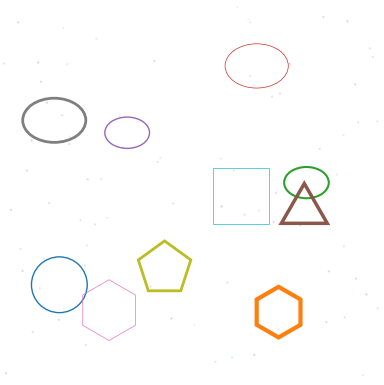[{"shape": "circle", "thickness": 1, "radius": 0.36, "center": [0.154, 0.26]}, {"shape": "hexagon", "thickness": 3, "radius": 0.33, "center": [0.724, 0.189]}, {"shape": "oval", "thickness": 1.5, "radius": 0.29, "center": [0.796, 0.526]}, {"shape": "oval", "thickness": 0.5, "radius": 0.41, "center": [0.667, 0.829]}, {"shape": "oval", "thickness": 1, "radius": 0.29, "center": [0.33, 0.655]}, {"shape": "triangle", "thickness": 2.5, "radius": 0.34, "center": [0.79, 0.454]}, {"shape": "hexagon", "thickness": 0.5, "radius": 0.39, "center": [0.283, 0.195]}, {"shape": "oval", "thickness": 2, "radius": 0.41, "center": [0.141, 0.688]}, {"shape": "pentagon", "thickness": 2, "radius": 0.36, "center": [0.427, 0.303]}, {"shape": "square", "thickness": 0.5, "radius": 0.36, "center": [0.625, 0.491]}]